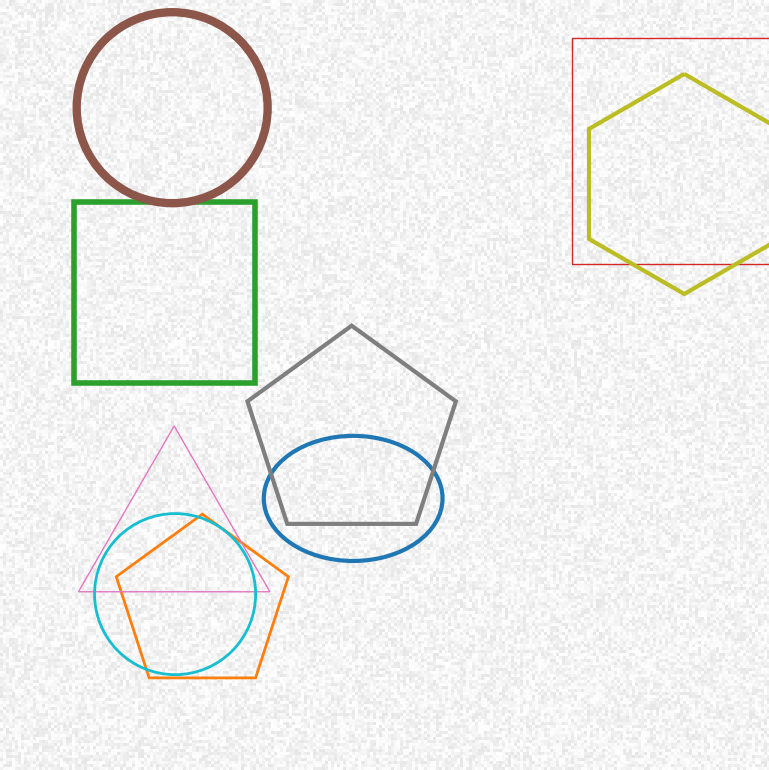[{"shape": "oval", "thickness": 1.5, "radius": 0.58, "center": [0.459, 0.353]}, {"shape": "pentagon", "thickness": 1, "radius": 0.59, "center": [0.263, 0.215]}, {"shape": "square", "thickness": 2, "radius": 0.59, "center": [0.213, 0.62]}, {"shape": "square", "thickness": 0.5, "radius": 0.74, "center": [0.89, 0.804]}, {"shape": "circle", "thickness": 3, "radius": 0.62, "center": [0.224, 0.86]}, {"shape": "triangle", "thickness": 0.5, "radius": 0.72, "center": [0.226, 0.303]}, {"shape": "pentagon", "thickness": 1.5, "radius": 0.71, "center": [0.457, 0.435]}, {"shape": "hexagon", "thickness": 1.5, "radius": 0.71, "center": [0.889, 0.761]}, {"shape": "circle", "thickness": 1, "radius": 0.52, "center": [0.227, 0.228]}]